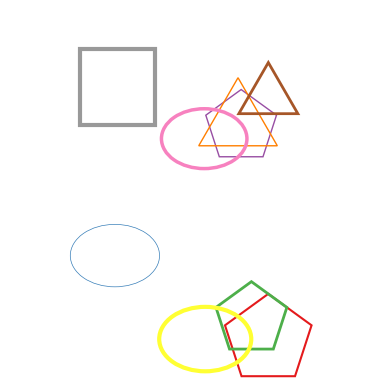[{"shape": "pentagon", "thickness": 1.5, "radius": 0.59, "center": [0.697, 0.118]}, {"shape": "oval", "thickness": 0.5, "radius": 0.58, "center": [0.298, 0.336]}, {"shape": "pentagon", "thickness": 2, "radius": 0.48, "center": [0.653, 0.172]}, {"shape": "pentagon", "thickness": 1, "radius": 0.48, "center": [0.626, 0.671]}, {"shape": "triangle", "thickness": 1, "radius": 0.59, "center": [0.618, 0.68]}, {"shape": "oval", "thickness": 3, "radius": 0.6, "center": [0.533, 0.119]}, {"shape": "triangle", "thickness": 2, "radius": 0.44, "center": [0.697, 0.749]}, {"shape": "oval", "thickness": 2.5, "radius": 0.56, "center": [0.53, 0.64]}, {"shape": "square", "thickness": 3, "radius": 0.49, "center": [0.305, 0.774]}]